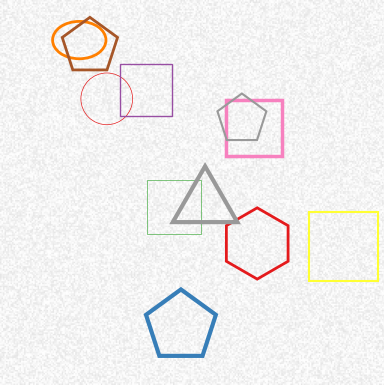[{"shape": "hexagon", "thickness": 2, "radius": 0.46, "center": [0.668, 0.368]}, {"shape": "circle", "thickness": 0.5, "radius": 0.34, "center": [0.277, 0.743]}, {"shape": "pentagon", "thickness": 3, "radius": 0.48, "center": [0.47, 0.153]}, {"shape": "square", "thickness": 0.5, "radius": 0.35, "center": [0.452, 0.462]}, {"shape": "square", "thickness": 1, "radius": 0.34, "center": [0.379, 0.765]}, {"shape": "oval", "thickness": 2, "radius": 0.35, "center": [0.206, 0.896]}, {"shape": "square", "thickness": 1.5, "radius": 0.44, "center": [0.893, 0.36]}, {"shape": "pentagon", "thickness": 2, "radius": 0.38, "center": [0.234, 0.879]}, {"shape": "square", "thickness": 2.5, "radius": 0.36, "center": [0.66, 0.668]}, {"shape": "pentagon", "thickness": 1.5, "radius": 0.33, "center": [0.628, 0.69]}, {"shape": "triangle", "thickness": 3, "radius": 0.48, "center": [0.533, 0.471]}]